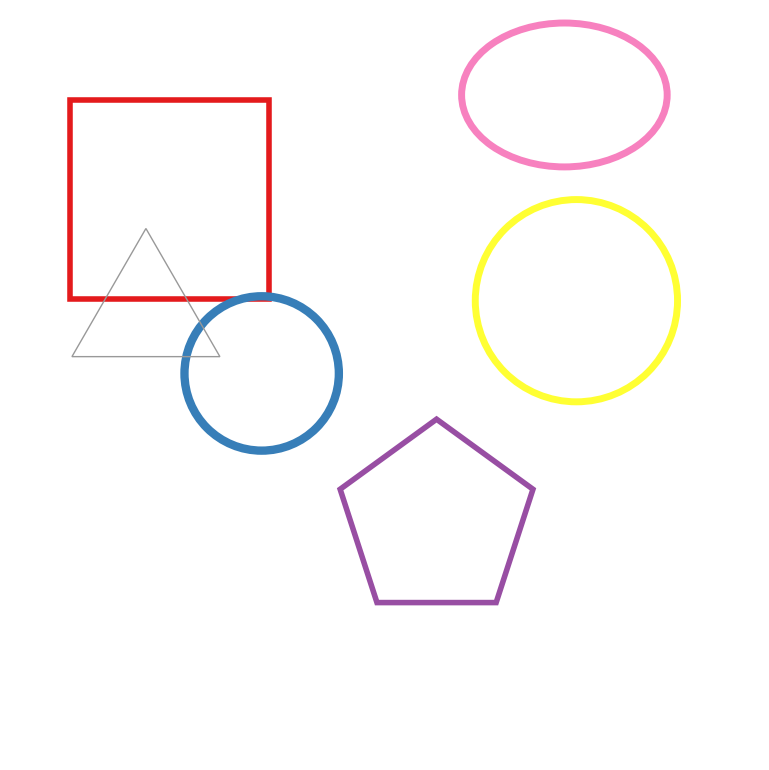[{"shape": "square", "thickness": 2, "radius": 0.65, "center": [0.221, 0.741]}, {"shape": "circle", "thickness": 3, "radius": 0.5, "center": [0.34, 0.515]}, {"shape": "pentagon", "thickness": 2, "radius": 0.66, "center": [0.567, 0.324]}, {"shape": "circle", "thickness": 2.5, "radius": 0.66, "center": [0.749, 0.609]}, {"shape": "oval", "thickness": 2.5, "radius": 0.67, "center": [0.733, 0.877]}, {"shape": "triangle", "thickness": 0.5, "radius": 0.55, "center": [0.19, 0.592]}]